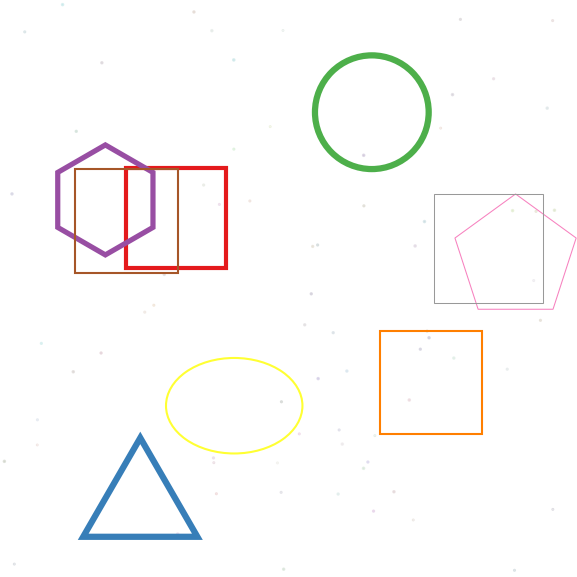[{"shape": "square", "thickness": 2, "radius": 0.43, "center": [0.305, 0.621]}, {"shape": "triangle", "thickness": 3, "radius": 0.57, "center": [0.243, 0.127]}, {"shape": "circle", "thickness": 3, "radius": 0.49, "center": [0.644, 0.805]}, {"shape": "hexagon", "thickness": 2.5, "radius": 0.48, "center": [0.182, 0.653]}, {"shape": "square", "thickness": 1, "radius": 0.44, "center": [0.747, 0.337]}, {"shape": "oval", "thickness": 1, "radius": 0.59, "center": [0.406, 0.297]}, {"shape": "square", "thickness": 1, "radius": 0.45, "center": [0.219, 0.616]}, {"shape": "pentagon", "thickness": 0.5, "radius": 0.55, "center": [0.893, 0.553]}, {"shape": "square", "thickness": 0.5, "radius": 0.47, "center": [0.846, 0.569]}]